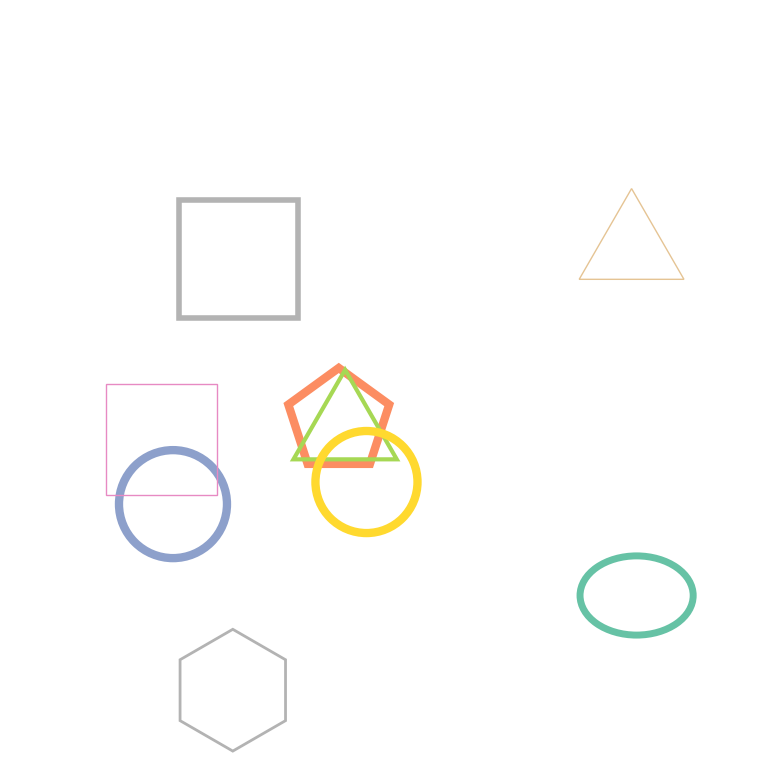[{"shape": "oval", "thickness": 2.5, "radius": 0.37, "center": [0.827, 0.227]}, {"shape": "pentagon", "thickness": 3, "radius": 0.34, "center": [0.44, 0.453]}, {"shape": "circle", "thickness": 3, "radius": 0.35, "center": [0.225, 0.345]}, {"shape": "square", "thickness": 0.5, "radius": 0.36, "center": [0.21, 0.429]}, {"shape": "triangle", "thickness": 1.5, "radius": 0.39, "center": [0.448, 0.442]}, {"shape": "circle", "thickness": 3, "radius": 0.33, "center": [0.476, 0.374]}, {"shape": "triangle", "thickness": 0.5, "radius": 0.39, "center": [0.82, 0.677]}, {"shape": "hexagon", "thickness": 1, "radius": 0.4, "center": [0.302, 0.104]}, {"shape": "square", "thickness": 2, "radius": 0.39, "center": [0.31, 0.664]}]